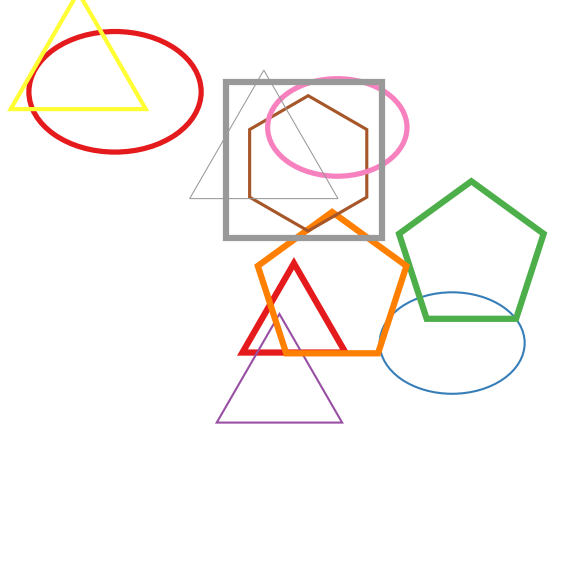[{"shape": "oval", "thickness": 2.5, "radius": 0.75, "center": [0.199, 0.84]}, {"shape": "triangle", "thickness": 3, "radius": 0.51, "center": [0.509, 0.44]}, {"shape": "oval", "thickness": 1, "radius": 0.63, "center": [0.783, 0.405]}, {"shape": "pentagon", "thickness": 3, "radius": 0.66, "center": [0.816, 0.554]}, {"shape": "triangle", "thickness": 1, "radius": 0.63, "center": [0.484, 0.33]}, {"shape": "pentagon", "thickness": 3, "radius": 0.68, "center": [0.575, 0.497]}, {"shape": "triangle", "thickness": 2, "radius": 0.68, "center": [0.135, 0.878]}, {"shape": "hexagon", "thickness": 1.5, "radius": 0.59, "center": [0.534, 0.716]}, {"shape": "oval", "thickness": 2.5, "radius": 0.6, "center": [0.584, 0.778]}, {"shape": "triangle", "thickness": 0.5, "radius": 0.74, "center": [0.457, 0.729]}, {"shape": "square", "thickness": 3, "radius": 0.68, "center": [0.527, 0.723]}]